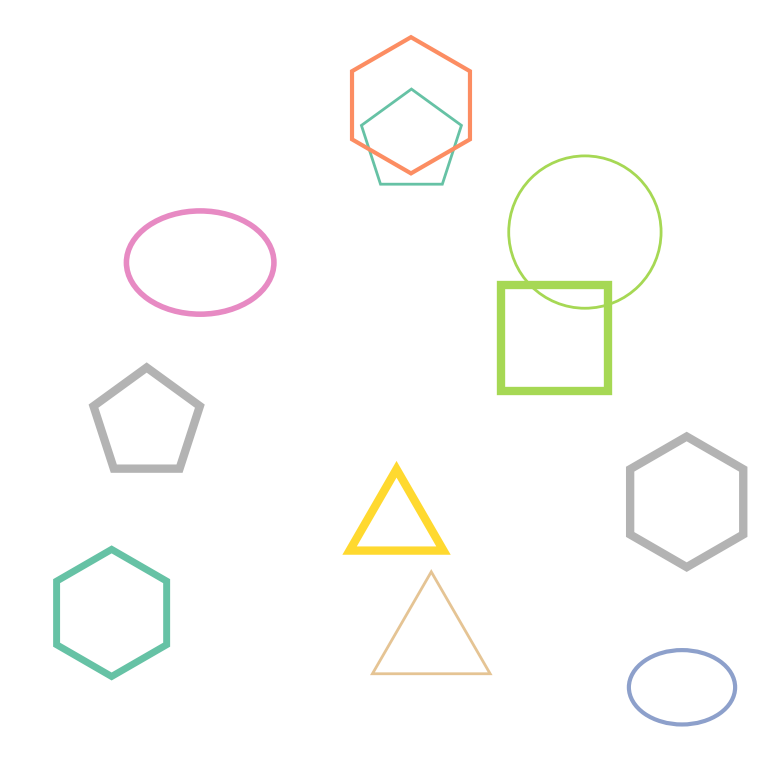[{"shape": "hexagon", "thickness": 2.5, "radius": 0.41, "center": [0.145, 0.204]}, {"shape": "pentagon", "thickness": 1, "radius": 0.34, "center": [0.534, 0.816]}, {"shape": "hexagon", "thickness": 1.5, "radius": 0.44, "center": [0.534, 0.863]}, {"shape": "oval", "thickness": 1.5, "radius": 0.34, "center": [0.886, 0.107]}, {"shape": "oval", "thickness": 2, "radius": 0.48, "center": [0.26, 0.659]}, {"shape": "square", "thickness": 3, "radius": 0.35, "center": [0.72, 0.561]}, {"shape": "circle", "thickness": 1, "radius": 0.49, "center": [0.76, 0.699]}, {"shape": "triangle", "thickness": 3, "radius": 0.35, "center": [0.515, 0.32]}, {"shape": "triangle", "thickness": 1, "radius": 0.44, "center": [0.56, 0.169]}, {"shape": "hexagon", "thickness": 3, "radius": 0.42, "center": [0.892, 0.348]}, {"shape": "pentagon", "thickness": 3, "radius": 0.36, "center": [0.19, 0.45]}]